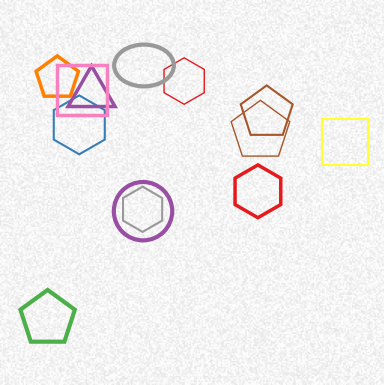[{"shape": "hexagon", "thickness": 1, "radius": 0.3, "center": [0.478, 0.789]}, {"shape": "hexagon", "thickness": 2.5, "radius": 0.34, "center": [0.67, 0.503]}, {"shape": "hexagon", "thickness": 1.5, "radius": 0.38, "center": [0.206, 0.676]}, {"shape": "pentagon", "thickness": 3, "radius": 0.37, "center": [0.124, 0.173]}, {"shape": "circle", "thickness": 3, "radius": 0.38, "center": [0.372, 0.451]}, {"shape": "triangle", "thickness": 2.5, "radius": 0.35, "center": [0.238, 0.759]}, {"shape": "pentagon", "thickness": 2.5, "radius": 0.29, "center": [0.149, 0.797]}, {"shape": "square", "thickness": 1.5, "radius": 0.3, "center": [0.895, 0.63]}, {"shape": "pentagon", "thickness": 1, "radius": 0.4, "center": [0.677, 0.659]}, {"shape": "pentagon", "thickness": 1.5, "radius": 0.35, "center": [0.693, 0.707]}, {"shape": "square", "thickness": 2.5, "radius": 0.32, "center": [0.214, 0.766]}, {"shape": "oval", "thickness": 3, "radius": 0.39, "center": [0.374, 0.83]}, {"shape": "hexagon", "thickness": 1.5, "radius": 0.29, "center": [0.37, 0.456]}]